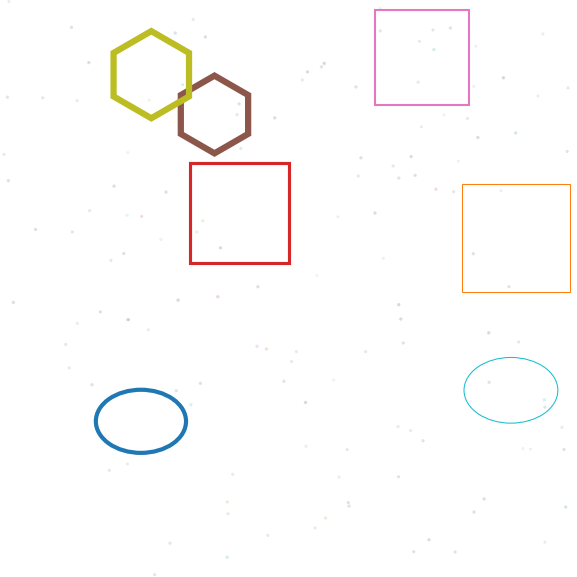[{"shape": "oval", "thickness": 2, "radius": 0.39, "center": [0.244, 0.27]}, {"shape": "square", "thickness": 0.5, "radius": 0.47, "center": [0.893, 0.587]}, {"shape": "square", "thickness": 1.5, "radius": 0.43, "center": [0.415, 0.63]}, {"shape": "hexagon", "thickness": 3, "radius": 0.34, "center": [0.371, 0.801]}, {"shape": "square", "thickness": 1, "radius": 0.41, "center": [0.731, 0.899]}, {"shape": "hexagon", "thickness": 3, "radius": 0.38, "center": [0.262, 0.87]}, {"shape": "oval", "thickness": 0.5, "radius": 0.41, "center": [0.885, 0.323]}]